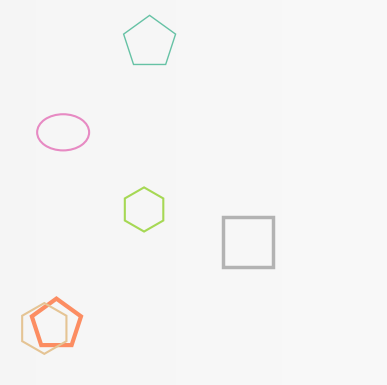[{"shape": "pentagon", "thickness": 1, "radius": 0.35, "center": [0.386, 0.89]}, {"shape": "pentagon", "thickness": 3, "radius": 0.33, "center": [0.146, 0.158]}, {"shape": "oval", "thickness": 1.5, "radius": 0.34, "center": [0.163, 0.656]}, {"shape": "hexagon", "thickness": 1.5, "radius": 0.29, "center": [0.372, 0.456]}, {"shape": "hexagon", "thickness": 1.5, "radius": 0.33, "center": [0.114, 0.147]}, {"shape": "square", "thickness": 2.5, "radius": 0.32, "center": [0.639, 0.372]}]